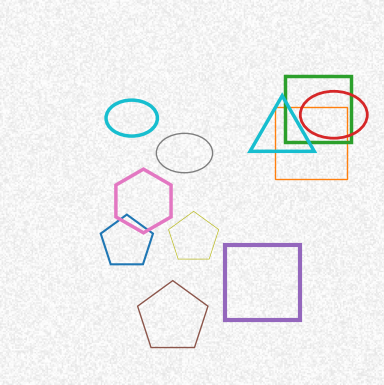[{"shape": "pentagon", "thickness": 1.5, "radius": 0.36, "center": [0.329, 0.371]}, {"shape": "square", "thickness": 1, "radius": 0.47, "center": [0.808, 0.629]}, {"shape": "square", "thickness": 2.5, "radius": 0.42, "center": [0.826, 0.717]}, {"shape": "oval", "thickness": 2, "radius": 0.44, "center": [0.867, 0.702]}, {"shape": "square", "thickness": 3, "radius": 0.48, "center": [0.681, 0.266]}, {"shape": "pentagon", "thickness": 1, "radius": 0.48, "center": [0.449, 0.175]}, {"shape": "hexagon", "thickness": 2.5, "radius": 0.41, "center": [0.373, 0.478]}, {"shape": "oval", "thickness": 1, "radius": 0.37, "center": [0.479, 0.602]}, {"shape": "pentagon", "thickness": 0.5, "radius": 0.34, "center": [0.503, 0.383]}, {"shape": "triangle", "thickness": 2.5, "radius": 0.48, "center": [0.733, 0.655]}, {"shape": "oval", "thickness": 2.5, "radius": 0.33, "center": [0.342, 0.693]}]